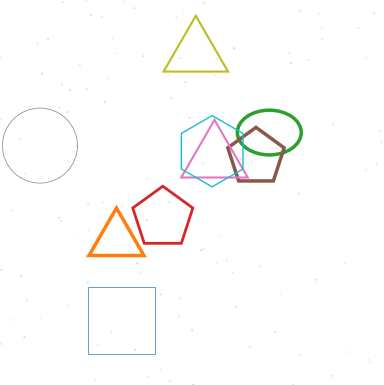[{"shape": "square", "thickness": 0.5, "radius": 0.44, "center": [0.316, 0.167]}, {"shape": "triangle", "thickness": 2.5, "radius": 0.41, "center": [0.303, 0.377]}, {"shape": "oval", "thickness": 2.5, "radius": 0.41, "center": [0.699, 0.656]}, {"shape": "pentagon", "thickness": 2, "radius": 0.41, "center": [0.423, 0.434]}, {"shape": "pentagon", "thickness": 2.5, "radius": 0.38, "center": [0.665, 0.592]}, {"shape": "triangle", "thickness": 1.5, "radius": 0.5, "center": [0.557, 0.589]}, {"shape": "circle", "thickness": 0.5, "radius": 0.49, "center": [0.104, 0.622]}, {"shape": "triangle", "thickness": 1.5, "radius": 0.48, "center": [0.509, 0.862]}, {"shape": "hexagon", "thickness": 1, "radius": 0.46, "center": [0.551, 0.607]}]